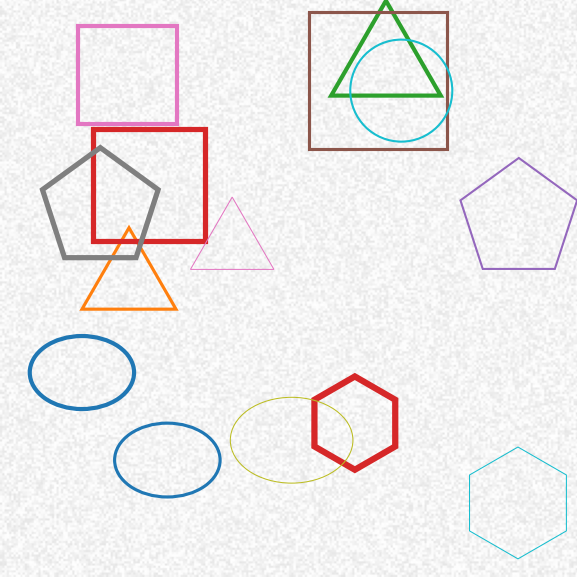[{"shape": "oval", "thickness": 1.5, "radius": 0.46, "center": [0.29, 0.202]}, {"shape": "oval", "thickness": 2, "radius": 0.45, "center": [0.142, 0.354]}, {"shape": "triangle", "thickness": 1.5, "radius": 0.47, "center": [0.223, 0.511]}, {"shape": "triangle", "thickness": 2, "radius": 0.55, "center": [0.668, 0.888]}, {"shape": "square", "thickness": 2.5, "radius": 0.48, "center": [0.257, 0.679]}, {"shape": "hexagon", "thickness": 3, "radius": 0.4, "center": [0.614, 0.266]}, {"shape": "pentagon", "thickness": 1, "radius": 0.53, "center": [0.898, 0.619]}, {"shape": "square", "thickness": 1.5, "radius": 0.59, "center": [0.655, 0.86]}, {"shape": "triangle", "thickness": 0.5, "radius": 0.42, "center": [0.402, 0.574]}, {"shape": "square", "thickness": 2, "radius": 0.43, "center": [0.221, 0.869]}, {"shape": "pentagon", "thickness": 2.5, "radius": 0.53, "center": [0.174, 0.638]}, {"shape": "oval", "thickness": 0.5, "radius": 0.53, "center": [0.505, 0.237]}, {"shape": "hexagon", "thickness": 0.5, "radius": 0.48, "center": [0.897, 0.128]}, {"shape": "circle", "thickness": 1, "radius": 0.44, "center": [0.695, 0.842]}]